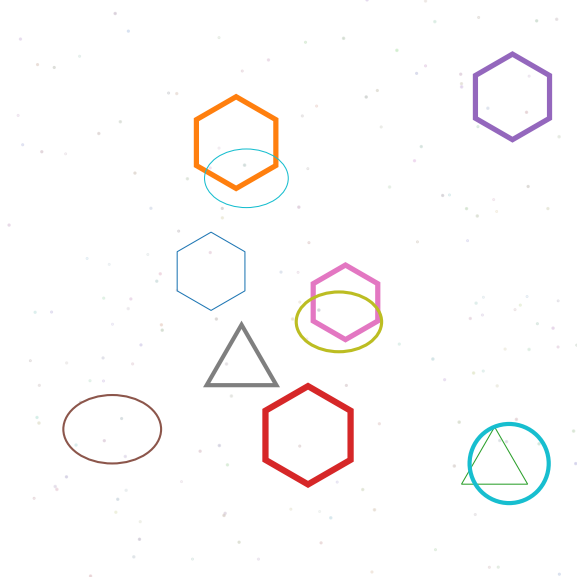[{"shape": "hexagon", "thickness": 0.5, "radius": 0.34, "center": [0.365, 0.529]}, {"shape": "hexagon", "thickness": 2.5, "radius": 0.4, "center": [0.409, 0.752]}, {"shape": "triangle", "thickness": 0.5, "radius": 0.33, "center": [0.856, 0.194]}, {"shape": "hexagon", "thickness": 3, "radius": 0.43, "center": [0.533, 0.245]}, {"shape": "hexagon", "thickness": 2.5, "radius": 0.37, "center": [0.887, 0.831]}, {"shape": "oval", "thickness": 1, "radius": 0.42, "center": [0.194, 0.256]}, {"shape": "hexagon", "thickness": 2.5, "radius": 0.32, "center": [0.598, 0.476]}, {"shape": "triangle", "thickness": 2, "radius": 0.35, "center": [0.418, 0.367]}, {"shape": "oval", "thickness": 1.5, "radius": 0.37, "center": [0.587, 0.442]}, {"shape": "oval", "thickness": 0.5, "radius": 0.36, "center": [0.427, 0.69]}, {"shape": "circle", "thickness": 2, "radius": 0.34, "center": [0.882, 0.196]}]